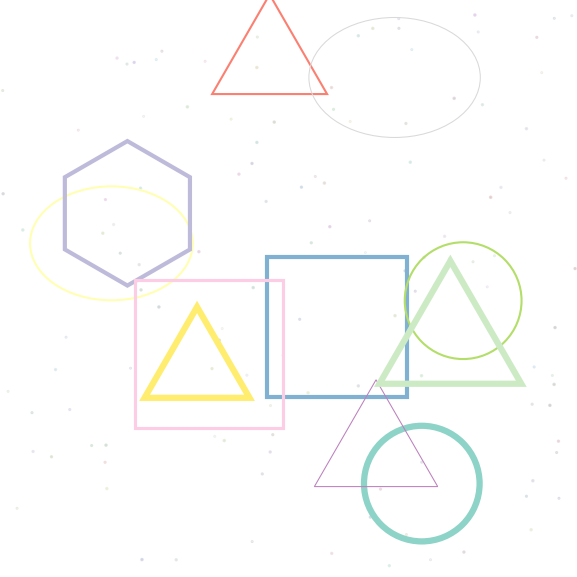[{"shape": "circle", "thickness": 3, "radius": 0.5, "center": [0.73, 0.162]}, {"shape": "oval", "thickness": 1, "radius": 0.7, "center": [0.193, 0.578]}, {"shape": "hexagon", "thickness": 2, "radius": 0.63, "center": [0.221, 0.63]}, {"shape": "triangle", "thickness": 1, "radius": 0.57, "center": [0.467, 0.894]}, {"shape": "square", "thickness": 2, "radius": 0.61, "center": [0.584, 0.434]}, {"shape": "circle", "thickness": 1, "radius": 0.51, "center": [0.802, 0.479]}, {"shape": "square", "thickness": 1.5, "radius": 0.64, "center": [0.363, 0.386]}, {"shape": "oval", "thickness": 0.5, "radius": 0.74, "center": [0.683, 0.865]}, {"shape": "triangle", "thickness": 0.5, "radius": 0.62, "center": [0.651, 0.218]}, {"shape": "triangle", "thickness": 3, "radius": 0.71, "center": [0.78, 0.406]}, {"shape": "triangle", "thickness": 3, "radius": 0.52, "center": [0.341, 0.363]}]